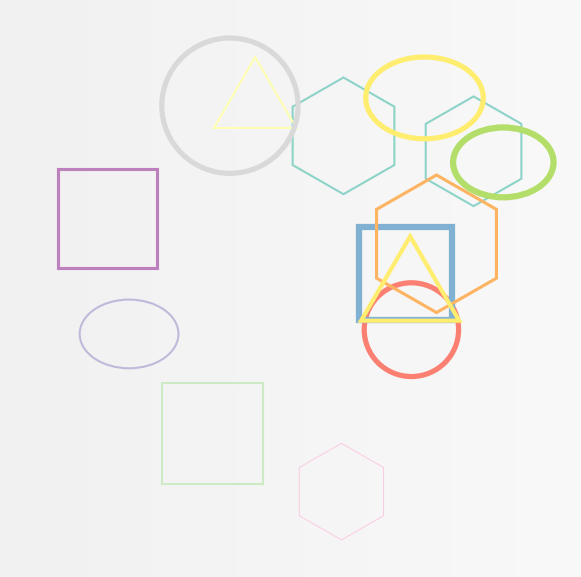[{"shape": "hexagon", "thickness": 1, "radius": 0.47, "center": [0.815, 0.737]}, {"shape": "hexagon", "thickness": 1, "radius": 0.51, "center": [0.591, 0.764]}, {"shape": "triangle", "thickness": 1, "radius": 0.41, "center": [0.439, 0.818]}, {"shape": "oval", "thickness": 1, "radius": 0.42, "center": [0.222, 0.421]}, {"shape": "circle", "thickness": 2.5, "radius": 0.41, "center": [0.708, 0.428]}, {"shape": "square", "thickness": 3, "radius": 0.4, "center": [0.698, 0.526]}, {"shape": "hexagon", "thickness": 1.5, "radius": 0.6, "center": [0.751, 0.577]}, {"shape": "oval", "thickness": 3, "radius": 0.43, "center": [0.866, 0.718]}, {"shape": "hexagon", "thickness": 0.5, "radius": 0.42, "center": [0.587, 0.148]}, {"shape": "circle", "thickness": 2.5, "radius": 0.59, "center": [0.396, 0.816]}, {"shape": "square", "thickness": 1.5, "radius": 0.43, "center": [0.185, 0.62]}, {"shape": "square", "thickness": 1, "radius": 0.44, "center": [0.366, 0.248]}, {"shape": "triangle", "thickness": 2, "radius": 0.49, "center": [0.706, 0.493]}, {"shape": "oval", "thickness": 2.5, "radius": 0.51, "center": [0.73, 0.83]}]